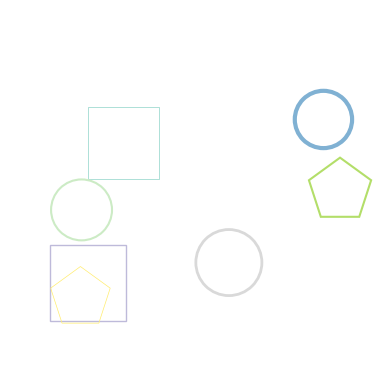[{"shape": "square", "thickness": 0.5, "radius": 0.46, "center": [0.321, 0.628]}, {"shape": "square", "thickness": 1, "radius": 0.5, "center": [0.228, 0.264]}, {"shape": "circle", "thickness": 3, "radius": 0.37, "center": [0.84, 0.69]}, {"shape": "pentagon", "thickness": 1.5, "radius": 0.42, "center": [0.883, 0.506]}, {"shape": "circle", "thickness": 2, "radius": 0.43, "center": [0.594, 0.318]}, {"shape": "circle", "thickness": 1.5, "radius": 0.4, "center": [0.212, 0.455]}, {"shape": "pentagon", "thickness": 0.5, "radius": 0.41, "center": [0.209, 0.226]}]